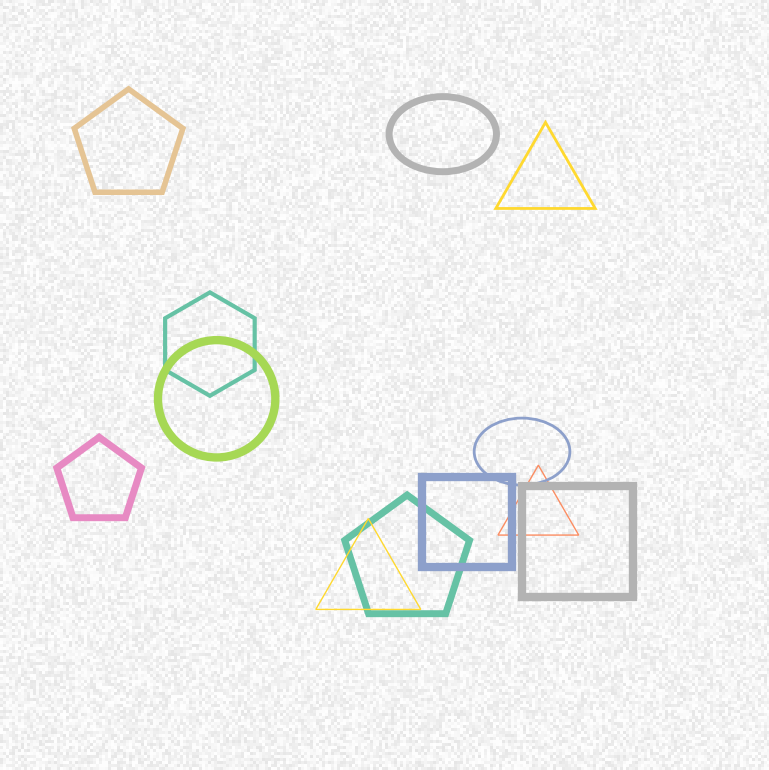[{"shape": "hexagon", "thickness": 1.5, "radius": 0.34, "center": [0.273, 0.553]}, {"shape": "pentagon", "thickness": 2.5, "radius": 0.43, "center": [0.529, 0.272]}, {"shape": "triangle", "thickness": 0.5, "radius": 0.3, "center": [0.699, 0.335]}, {"shape": "oval", "thickness": 1, "radius": 0.31, "center": [0.678, 0.414]}, {"shape": "square", "thickness": 3, "radius": 0.29, "center": [0.606, 0.322]}, {"shape": "pentagon", "thickness": 2.5, "radius": 0.29, "center": [0.129, 0.374]}, {"shape": "circle", "thickness": 3, "radius": 0.38, "center": [0.281, 0.482]}, {"shape": "triangle", "thickness": 1, "radius": 0.37, "center": [0.708, 0.767]}, {"shape": "triangle", "thickness": 0.5, "radius": 0.39, "center": [0.478, 0.248]}, {"shape": "pentagon", "thickness": 2, "radius": 0.37, "center": [0.167, 0.81]}, {"shape": "oval", "thickness": 2.5, "radius": 0.35, "center": [0.575, 0.826]}, {"shape": "square", "thickness": 3, "radius": 0.36, "center": [0.75, 0.297]}]